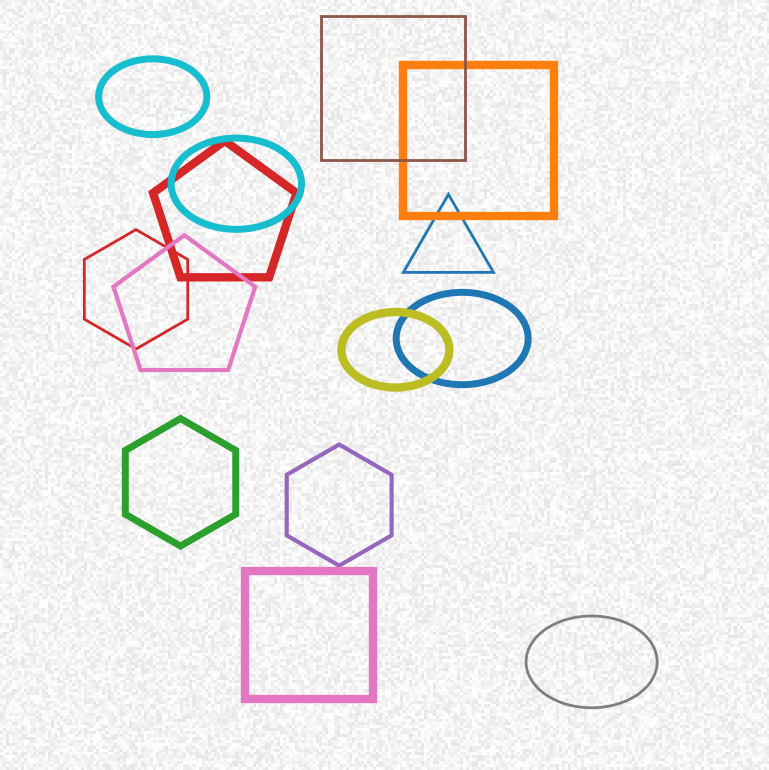[{"shape": "triangle", "thickness": 1, "radius": 0.34, "center": [0.582, 0.68]}, {"shape": "oval", "thickness": 2.5, "radius": 0.43, "center": [0.6, 0.56]}, {"shape": "square", "thickness": 3, "radius": 0.49, "center": [0.622, 0.817]}, {"shape": "hexagon", "thickness": 2.5, "radius": 0.41, "center": [0.234, 0.374]}, {"shape": "pentagon", "thickness": 3, "radius": 0.49, "center": [0.292, 0.719]}, {"shape": "hexagon", "thickness": 1, "radius": 0.39, "center": [0.177, 0.624]}, {"shape": "hexagon", "thickness": 1.5, "radius": 0.39, "center": [0.44, 0.344]}, {"shape": "square", "thickness": 1, "radius": 0.47, "center": [0.51, 0.886]}, {"shape": "square", "thickness": 3, "radius": 0.41, "center": [0.401, 0.176]}, {"shape": "pentagon", "thickness": 1.5, "radius": 0.48, "center": [0.239, 0.598]}, {"shape": "oval", "thickness": 1, "radius": 0.43, "center": [0.768, 0.14]}, {"shape": "oval", "thickness": 3, "radius": 0.35, "center": [0.514, 0.546]}, {"shape": "oval", "thickness": 2.5, "radius": 0.42, "center": [0.307, 0.761]}, {"shape": "oval", "thickness": 2.5, "radius": 0.35, "center": [0.198, 0.874]}]